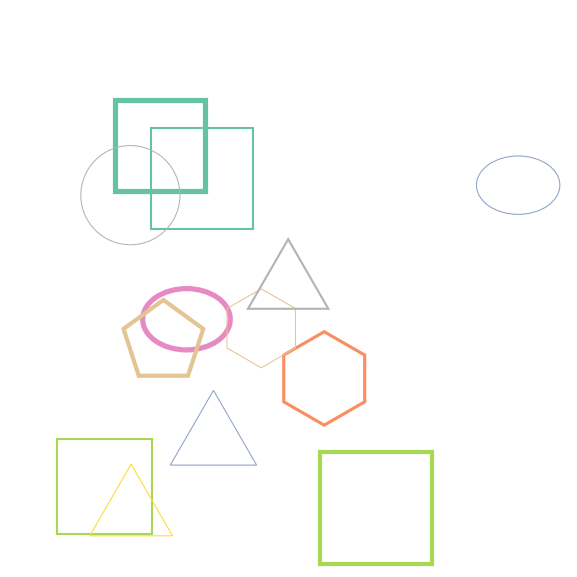[{"shape": "square", "thickness": 2.5, "radius": 0.39, "center": [0.277, 0.747]}, {"shape": "square", "thickness": 1, "radius": 0.44, "center": [0.35, 0.69]}, {"shape": "hexagon", "thickness": 1.5, "radius": 0.4, "center": [0.561, 0.344]}, {"shape": "oval", "thickness": 0.5, "radius": 0.36, "center": [0.897, 0.679]}, {"shape": "triangle", "thickness": 0.5, "radius": 0.43, "center": [0.37, 0.237]}, {"shape": "oval", "thickness": 2.5, "radius": 0.38, "center": [0.323, 0.446]}, {"shape": "square", "thickness": 1, "radius": 0.41, "center": [0.181, 0.156]}, {"shape": "square", "thickness": 2, "radius": 0.49, "center": [0.651, 0.12]}, {"shape": "triangle", "thickness": 0.5, "radius": 0.41, "center": [0.227, 0.113]}, {"shape": "pentagon", "thickness": 2, "radius": 0.36, "center": [0.283, 0.407]}, {"shape": "hexagon", "thickness": 0.5, "radius": 0.34, "center": [0.452, 0.431]}, {"shape": "triangle", "thickness": 1, "radius": 0.4, "center": [0.499, 0.505]}, {"shape": "circle", "thickness": 0.5, "radius": 0.43, "center": [0.226, 0.661]}]